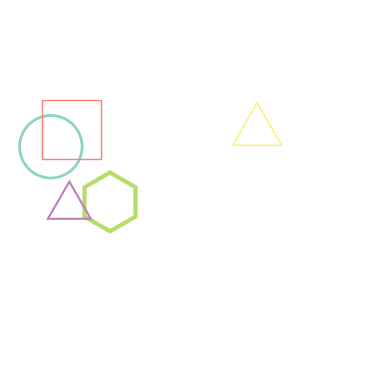[{"shape": "circle", "thickness": 2, "radius": 0.41, "center": [0.132, 0.619]}, {"shape": "square", "thickness": 1, "radius": 0.38, "center": [0.186, 0.663]}, {"shape": "hexagon", "thickness": 3, "radius": 0.38, "center": [0.286, 0.476]}, {"shape": "triangle", "thickness": 1.5, "radius": 0.32, "center": [0.18, 0.464]}, {"shape": "triangle", "thickness": 1, "radius": 0.37, "center": [0.668, 0.659]}]